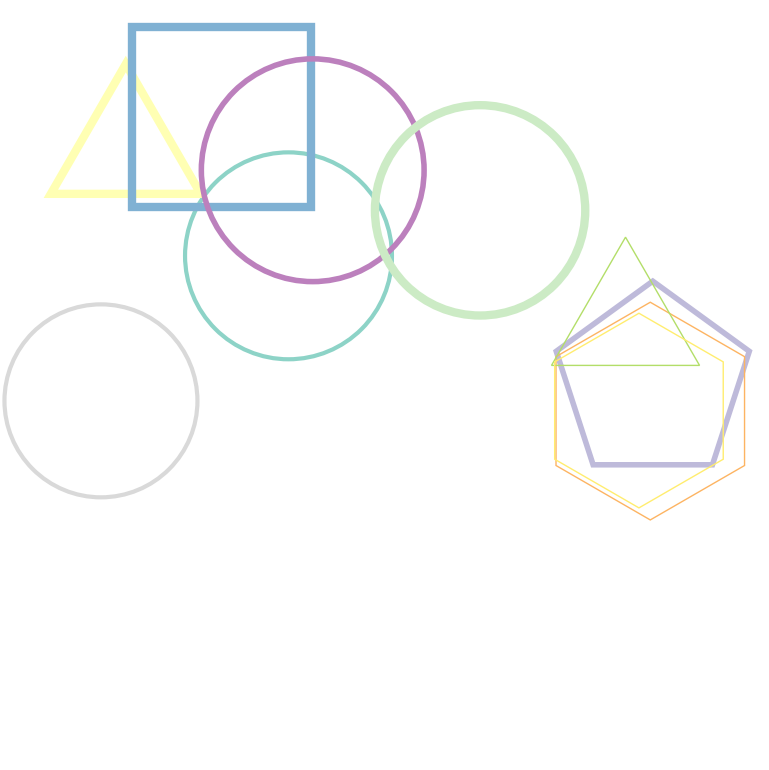[{"shape": "circle", "thickness": 1.5, "radius": 0.67, "center": [0.375, 0.668]}, {"shape": "triangle", "thickness": 3, "radius": 0.56, "center": [0.163, 0.804]}, {"shape": "pentagon", "thickness": 2, "radius": 0.66, "center": [0.848, 0.503]}, {"shape": "square", "thickness": 3, "radius": 0.58, "center": [0.288, 0.848]}, {"shape": "hexagon", "thickness": 0.5, "radius": 0.71, "center": [0.845, 0.466]}, {"shape": "triangle", "thickness": 0.5, "radius": 0.56, "center": [0.812, 0.581]}, {"shape": "circle", "thickness": 1.5, "radius": 0.63, "center": [0.131, 0.479]}, {"shape": "circle", "thickness": 2, "radius": 0.72, "center": [0.406, 0.779]}, {"shape": "circle", "thickness": 3, "radius": 0.68, "center": [0.623, 0.727]}, {"shape": "hexagon", "thickness": 0.5, "radius": 0.63, "center": [0.83, 0.467]}]